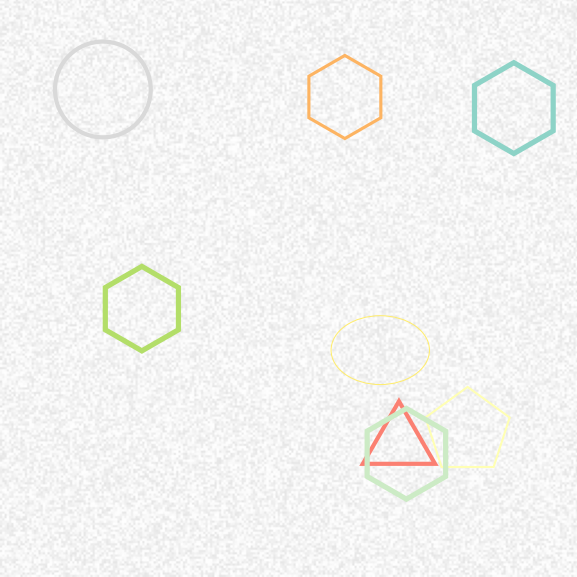[{"shape": "hexagon", "thickness": 2.5, "radius": 0.39, "center": [0.89, 0.812]}, {"shape": "pentagon", "thickness": 1, "radius": 0.38, "center": [0.81, 0.253]}, {"shape": "triangle", "thickness": 2, "radius": 0.36, "center": [0.691, 0.232]}, {"shape": "hexagon", "thickness": 1.5, "radius": 0.36, "center": [0.597, 0.831]}, {"shape": "hexagon", "thickness": 2.5, "radius": 0.37, "center": [0.246, 0.465]}, {"shape": "circle", "thickness": 2, "radius": 0.41, "center": [0.178, 0.844]}, {"shape": "hexagon", "thickness": 2.5, "radius": 0.39, "center": [0.704, 0.213]}, {"shape": "oval", "thickness": 0.5, "radius": 0.43, "center": [0.658, 0.393]}]